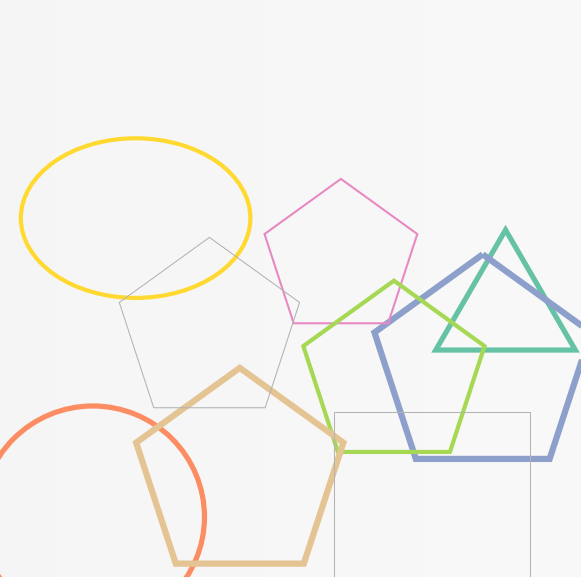[{"shape": "triangle", "thickness": 2.5, "radius": 0.69, "center": [0.87, 0.462]}, {"shape": "circle", "thickness": 2.5, "radius": 0.96, "center": [0.16, 0.104]}, {"shape": "pentagon", "thickness": 3, "radius": 0.98, "center": [0.83, 0.363]}, {"shape": "pentagon", "thickness": 1, "radius": 0.69, "center": [0.587, 0.551]}, {"shape": "pentagon", "thickness": 2, "radius": 0.82, "center": [0.678, 0.349]}, {"shape": "oval", "thickness": 2, "radius": 0.99, "center": [0.233, 0.621]}, {"shape": "pentagon", "thickness": 3, "radius": 0.94, "center": [0.413, 0.175]}, {"shape": "square", "thickness": 0.5, "radius": 0.84, "center": [0.743, 0.117]}, {"shape": "pentagon", "thickness": 0.5, "radius": 0.82, "center": [0.36, 0.425]}]